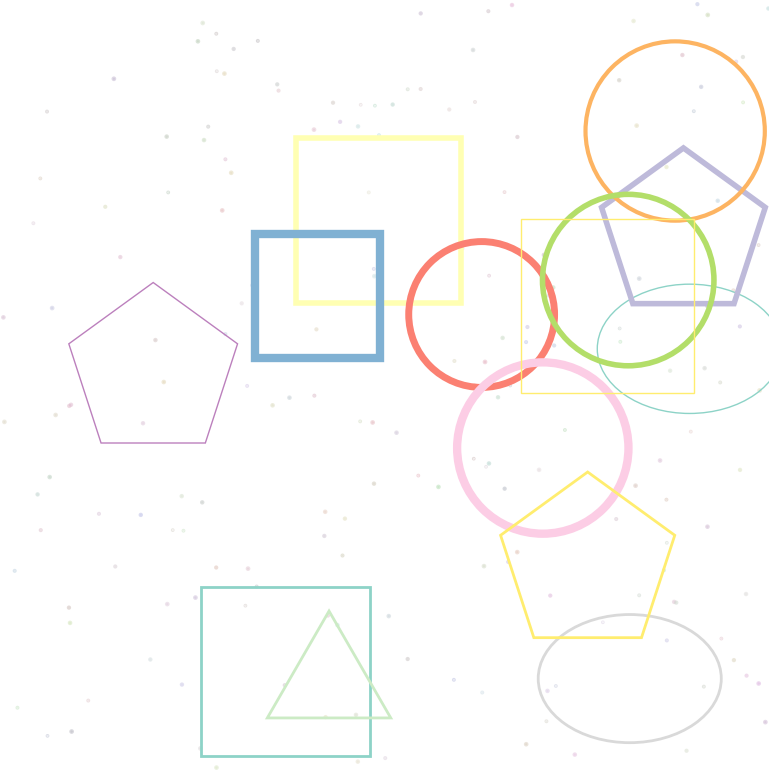[{"shape": "oval", "thickness": 0.5, "radius": 0.6, "center": [0.896, 0.547]}, {"shape": "square", "thickness": 1, "radius": 0.55, "center": [0.371, 0.128]}, {"shape": "square", "thickness": 2, "radius": 0.53, "center": [0.492, 0.714]}, {"shape": "pentagon", "thickness": 2, "radius": 0.56, "center": [0.888, 0.696]}, {"shape": "circle", "thickness": 2.5, "radius": 0.47, "center": [0.626, 0.592]}, {"shape": "square", "thickness": 3, "radius": 0.4, "center": [0.412, 0.616]}, {"shape": "circle", "thickness": 1.5, "radius": 0.58, "center": [0.877, 0.83]}, {"shape": "circle", "thickness": 2, "radius": 0.56, "center": [0.816, 0.636]}, {"shape": "circle", "thickness": 3, "radius": 0.56, "center": [0.705, 0.418]}, {"shape": "oval", "thickness": 1, "radius": 0.59, "center": [0.818, 0.119]}, {"shape": "pentagon", "thickness": 0.5, "radius": 0.58, "center": [0.199, 0.518]}, {"shape": "triangle", "thickness": 1, "radius": 0.46, "center": [0.427, 0.114]}, {"shape": "square", "thickness": 0.5, "radius": 0.56, "center": [0.789, 0.603]}, {"shape": "pentagon", "thickness": 1, "radius": 0.59, "center": [0.763, 0.268]}]